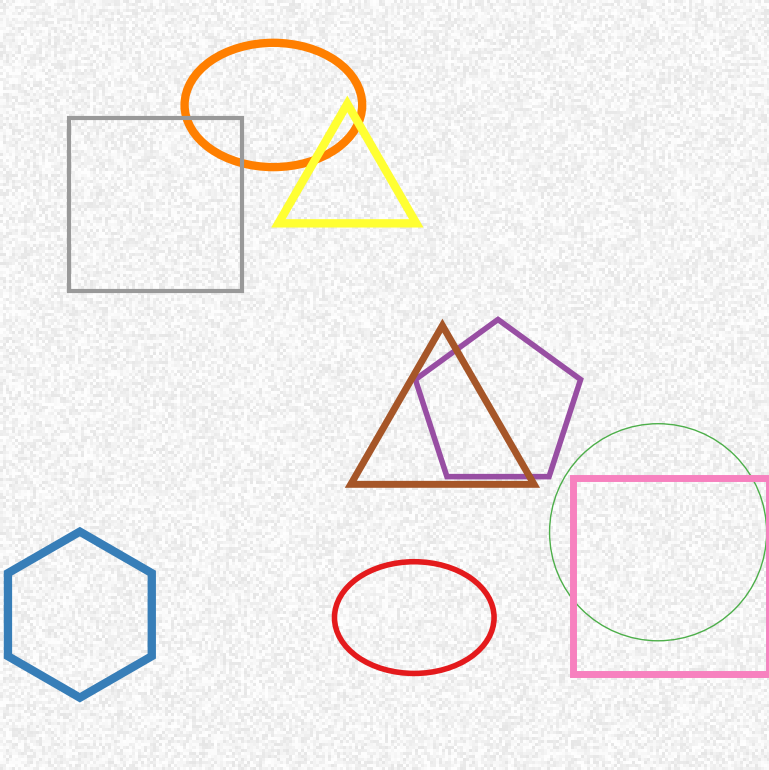[{"shape": "oval", "thickness": 2, "radius": 0.52, "center": [0.538, 0.198]}, {"shape": "hexagon", "thickness": 3, "radius": 0.54, "center": [0.104, 0.202]}, {"shape": "circle", "thickness": 0.5, "radius": 0.7, "center": [0.855, 0.309]}, {"shape": "pentagon", "thickness": 2, "radius": 0.56, "center": [0.647, 0.472]}, {"shape": "oval", "thickness": 3, "radius": 0.58, "center": [0.355, 0.864]}, {"shape": "triangle", "thickness": 3, "radius": 0.52, "center": [0.451, 0.762]}, {"shape": "triangle", "thickness": 2.5, "radius": 0.69, "center": [0.575, 0.44]}, {"shape": "square", "thickness": 2.5, "radius": 0.64, "center": [0.872, 0.252]}, {"shape": "square", "thickness": 1.5, "radius": 0.56, "center": [0.202, 0.735]}]